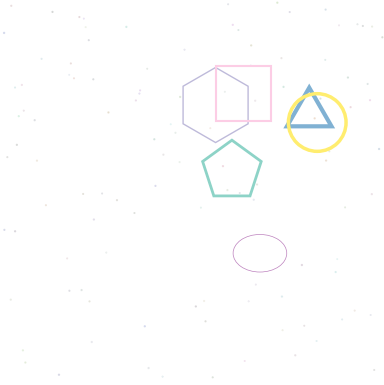[{"shape": "pentagon", "thickness": 2, "radius": 0.4, "center": [0.602, 0.556]}, {"shape": "hexagon", "thickness": 1, "radius": 0.49, "center": [0.56, 0.727]}, {"shape": "triangle", "thickness": 3, "radius": 0.33, "center": [0.803, 0.705]}, {"shape": "square", "thickness": 1.5, "radius": 0.36, "center": [0.633, 0.758]}, {"shape": "oval", "thickness": 0.5, "radius": 0.35, "center": [0.675, 0.342]}, {"shape": "circle", "thickness": 2.5, "radius": 0.37, "center": [0.824, 0.682]}]